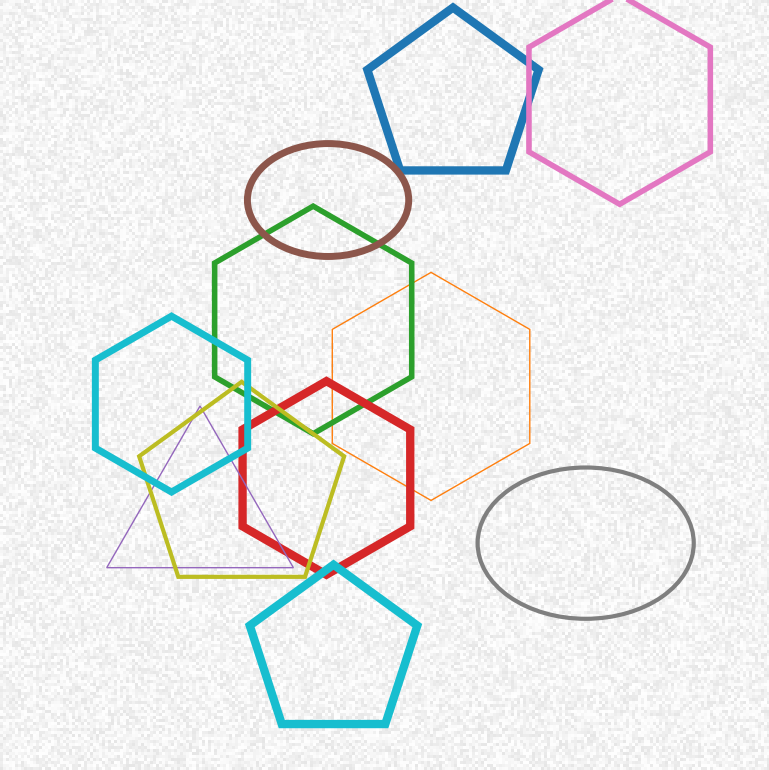[{"shape": "pentagon", "thickness": 3, "radius": 0.58, "center": [0.588, 0.873]}, {"shape": "hexagon", "thickness": 0.5, "radius": 0.74, "center": [0.56, 0.498]}, {"shape": "hexagon", "thickness": 2, "radius": 0.74, "center": [0.407, 0.584]}, {"shape": "hexagon", "thickness": 3, "radius": 0.63, "center": [0.424, 0.379]}, {"shape": "triangle", "thickness": 0.5, "radius": 0.7, "center": [0.26, 0.333]}, {"shape": "oval", "thickness": 2.5, "radius": 0.52, "center": [0.426, 0.74]}, {"shape": "hexagon", "thickness": 2, "radius": 0.68, "center": [0.805, 0.871]}, {"shape": "oval", "thickness": 1.5, "radius": 0.7, "center": [0.761, 0.295]}, {"shape": "pentagon", "thickness": 1.5, "radius": 0.7, "center": [0.314, 0.364]}, {"shape": "hexagon", "thickness": 2.5, "radius": 0.57, "center": [0.223, 0.475]}, {"shape": "pentagon", "thickness": 3, "radius": 0.57, "center": [0.433, 0.152]}]